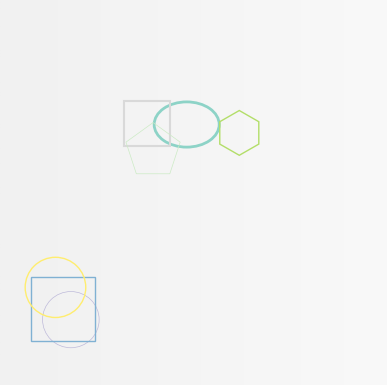[{"shape": "oval", "thickness": 2, "radius": 0.42, "center": [0.482, 0.677]}, {"shape": "circle", "thickness": 0.5, "radius": 0.37, "center": [0.183, 0.17]}, {"shape": "square", "thickness": 1, "radius": 0.41, "center": [0.163, 0.197]}, {"shape": "hexagon", "thickness": 1, "radius": 0.29, "center": [0.618, 0.655]}, {"shape": "square", "thickness": 1.5, "radius": 0.29, "center": [0.379, 0.679]}, {"shape": "pentagon", "thickness": 0.5, "radius": 0.37, "center": [0.395, 0.608]}, {"shape": "circle", "thickness": 1, "radius": 0.39, "center": [0.143, 0.254]}]